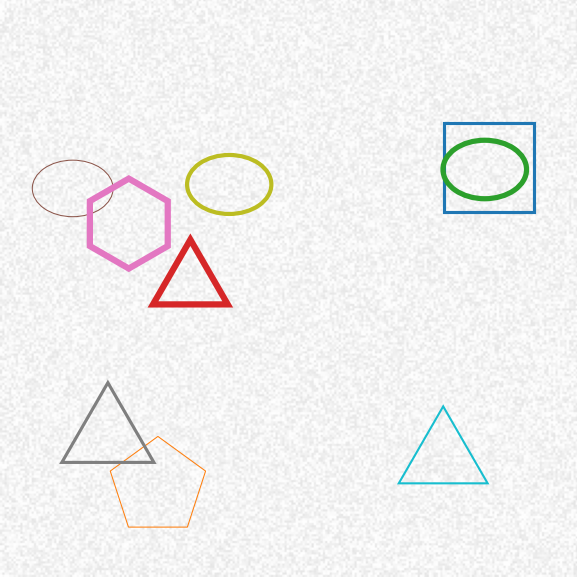[{"shape": "square", "thickness": 1.5, "radius": 0.39, "center": [0.847, 0.709]}, {"shape": "pentagon", "thickness": 0.5, "radius": 0.43, "center": [0.273, 0.157]}, {"shape": "oval", "thickness": 2.5, "radius": 0.36, "center": [0.839, 0.706]}, {"shape": "triangle", "thickness": 3, "radius": 0.37, "center": [0.33, 0.509]}, {"shape": "oval", "thickness": 0.5, "radius": 0.35, "center": [0.126, 0.673]}, {"shape": "hexagon", "thickness": 3, "radius": 0.39, "center": [0.223, 0.612]}, {"shape": "triangle", "thickness": 1.5, "radius": 0.46, "center": [0.187, 0.244]}, {"shape": "oval", "thickness": 2, "radius": 0.36, "center": [0.397, 0.68]}, {"shape": "triangle", "thickness": 1, "radius": 0.44, "center": [0.767, 0.207]}]